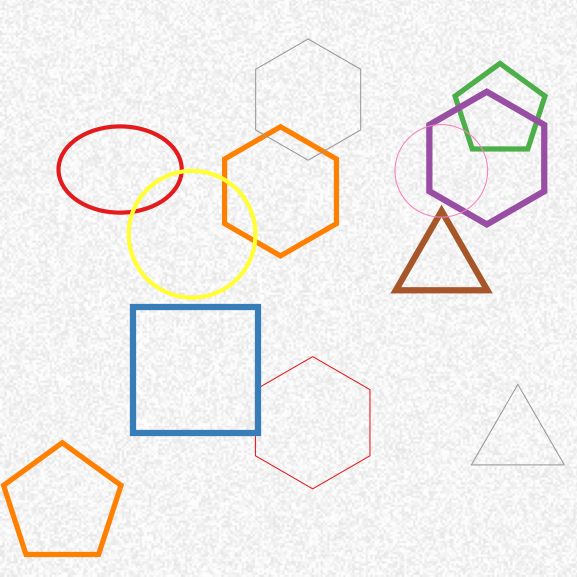[{"shape": "oval", "thickness": 2, "radius": 0.53, "center": [0.208, 0.706]}, {"shape": "hexagon", "thickness": 0.5, "radius": 0.57, "center": [0.541, 0.267]}, {"shape": "square", "thickness": 3, "radius": 0.54, "center": [0.339, 0.358]}, {"shape": "pentagon", "thickness": 2.5, "radius": 0.41, "center": [0.866, 0.807]}, {"shape": "hexagon", "thickness": 3, "radius": 0.57, "center": [0.843, 0.725]}, {"shape": "pentagon", "thickness": 2.5, "radius": 0.53, "center": [0.108, 0.126]}, {"shape": "hexagon", "thickness": 2.5, "radius": 0.56, "center": [0.486, 0.668]}, {"shape": "circle", "thickness": 2, "radius": 0.55, "center": [0.333, 0.594]}, {"shape": "triangle", "thickness": 3, "radius": 0.46, "center": [0.765, 0.542]}, {"shape": "circle", "thickness": 0.5, "radius": 0.4, "center": [0.764, 0.703]}, {"shape": "hexagon", "thickness": 0.5, "radius": 0.53, "center": [0.534, 0.827]}, {"shape": "triangle", "thickness": 0.5, "radius": 0.46, "center": [0.897, 0.241]}]